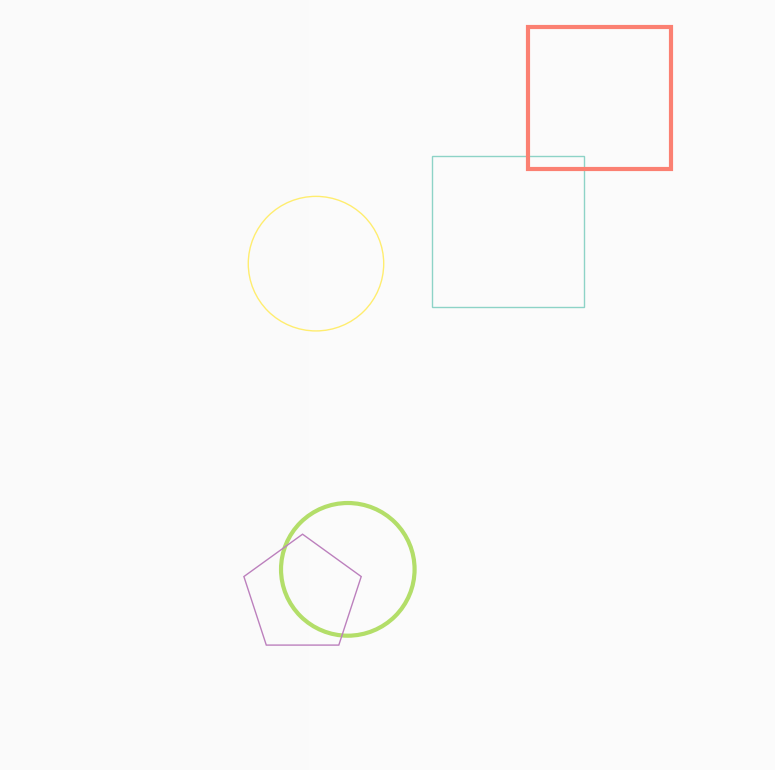[{"shape": "square", "thickness": 0.5, "radius": 0.49, "center": [0.656, 0.699]}, {"shape": "square", "thickness": 1.5, "radius": 0.46, "center": [0.773, 0.873]}, {"shape": "circle", "thickness": 1.5, "radius": 0.43, "center": [0.449, 0.261]}, {"shape": "pentagon", "thickness": 0.5, "radius": 0.4, "center": [0.39, 0.227]}, {"shape": "circle", "thickness": 0.5, "radius": 0.44, "center": [0.408, 0.658]}]